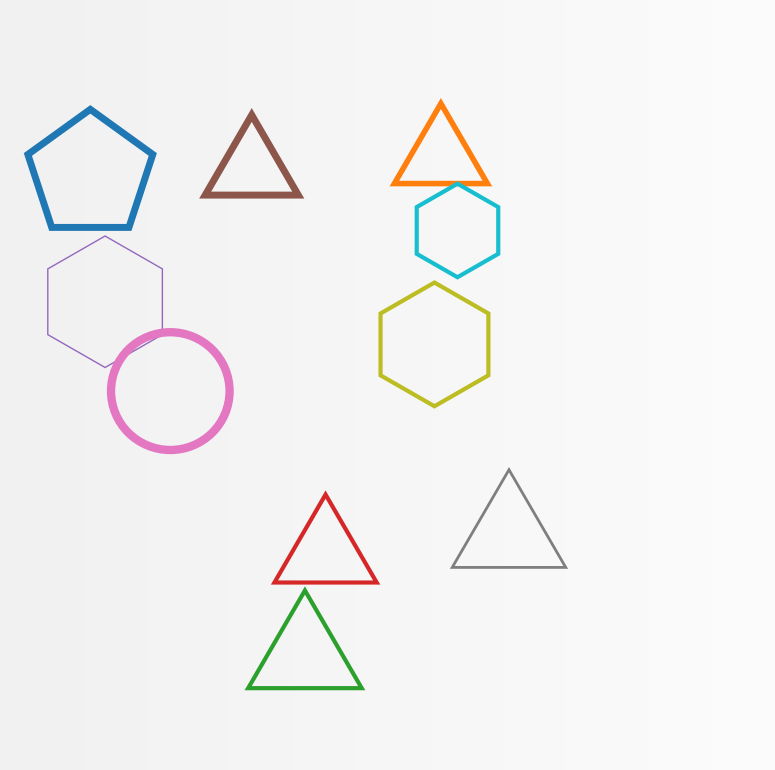[{"shape": "pentagon", "thickness": 2.5, "radius": 0.42, "center": [0.117, 0.773]}, {"shape": "triangle", "thickness": 2, "radius": 0.35, "center": [0.569, 0.796]}, {"shape": "triangle", "thickness": 1.5, "radius": 0.42, "center": [0.393, 0.149]}, {"shape": "triangle", "thickness": 1.5, "radius": 0.38, "center": [0.42, 0.282]}, {"shape": "hexagon", "thickness": 0.5, "radius": 0.43, "center": [0.136, 0.608]}, {"shape": "triangle", "thickness": 2.5, "radius": 0.35, "center": [0.325, 0.781]}, {"shape": "circle", "thickness": 3, "radius": 0.38, "center": [0.22, 0.492]}, {"shape": "triangle", "thickness": 1, "radius": 0.42, "center": [0.657, 0.305]}, {"shape": "hexagon", "thickness": 1.5, "radius": 0.4, "center": [0.561, 0.553]}, {"shape": "hexagon", "thickness": 1.5, "radius": 0.3, "center": [0.59, 0.701]}]